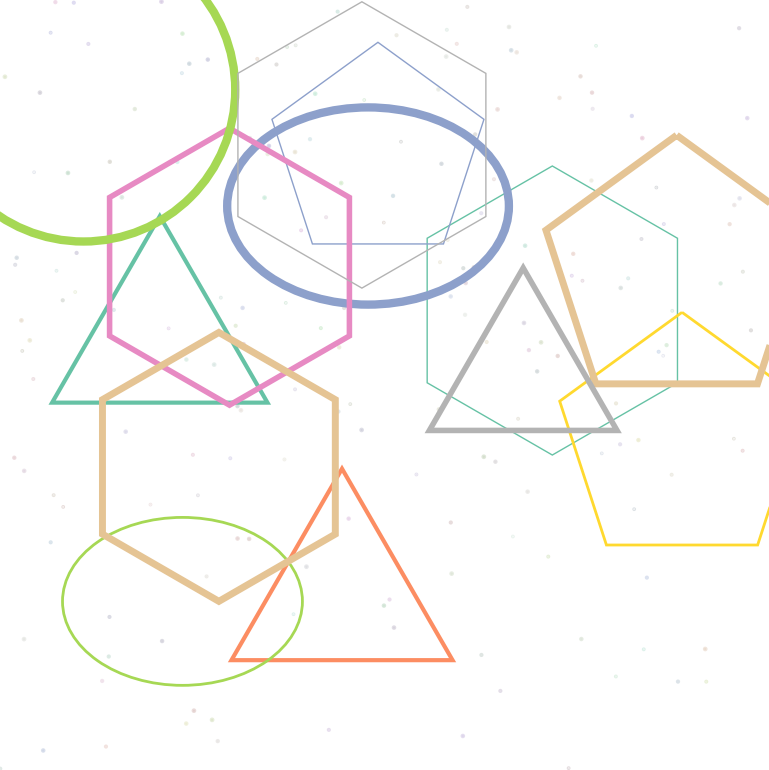[{"shape": "triangle", "thickness": 1.5, "radius": 0.81, "center": [0.208, 0.558]}, {"shape": "hexagon", "thickness": 0.5, "radius": 0.94, "center": [0.717, 0.597]}, {"shape": "triangle", "thickness": 1.5, "radius": 0.83, "center": [0.444, 0.226]}, {"shape": "oval", "thickness": 3, "radius": 0.91, "center": [0.478, 0.732]}, {"shape": "pentagon", "thickness": 0.5, "radius": 0.72, "center": [0.491, 0.8]}, {"shape": "hexagon", "thickness": 2, "radius": 0.9, "center": [0.298, 0.654]}, {"shape": "oval", "thickness": 1, "radius": 0.78, "center": [0.237, 0.219]}, {"shape": "circle", "thickness": 3, "radius": 0.99, "center": [0.108, 0.883]}, {"shape": "pentagon", "thickness": 1, "radius": 0.84, "center": [0.886, 0.427]}, {"shape": "pentagon", "thickness": 2.5, "radius": 0.89, "center": [0.879, 0.646]}, {"shape": "hexagon", "thickness": 2.5, "radius": 0.87, "center": [0.284, 0.394]}, {"shape": "hexagon", "thickness": 0.5, "radius": 0.93, "center": [0.47, 0.812]}, {"shape": "triangle", "thickness": 2, "radius": 0.7, "center": [0.679, 0.511]}]